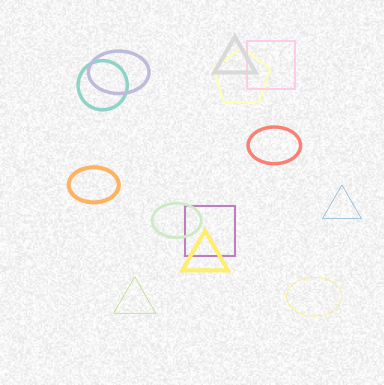[{"shape": "circle", "thickness": 2.5, "radius": 0.32, "center": [0.267, 0.779]}, {"shape": "pentagon", "thickness": 1.5, "radius": 0.39, "center": [0.628, 0.798]}, {"shape": "oval", "thickness": 2.5, "radius": 0.39, "center": [0.308, 0.812]}, {"shape": "oval", "thickness": 2.5, "radius": 0.34, "center": [0.713, 0.622]}, {"shape": "triangle", "thickness": 0.5, "radius": 0.29, "center": [0.888, 0.461]}, {"shape": "oval", "thickness": 3, "radius": 0.33, "center": [0.243, 0.52]}, {"shape": "triangle", "thickness": 0.5, "radius": 0.32, "center": [0.35, 0.218]}, {"shape": "square", "thickness": 1.5, "radius": 0.31, "center": [0.704, 0.832]}, {"shape": "triangle", "thickness": 3, "radius": 0.31, "center": [0.61, 0.843]}, {"shape": "square", "thickness": 1.5, "radius": 0.32, "center": [0.546, 0.4]}, {"shape": "oval", "thickness": 2, "radius": 0.32, "center": [0.459, 0.427]}, {"shape": "triangle", "thickness": 3, "radius": 0.34, "center": [0.533, 0.332]}, {"shape": "oval", "thickness": 0.5, "radius": 0.36, "center": [0.816, 0.229]}]